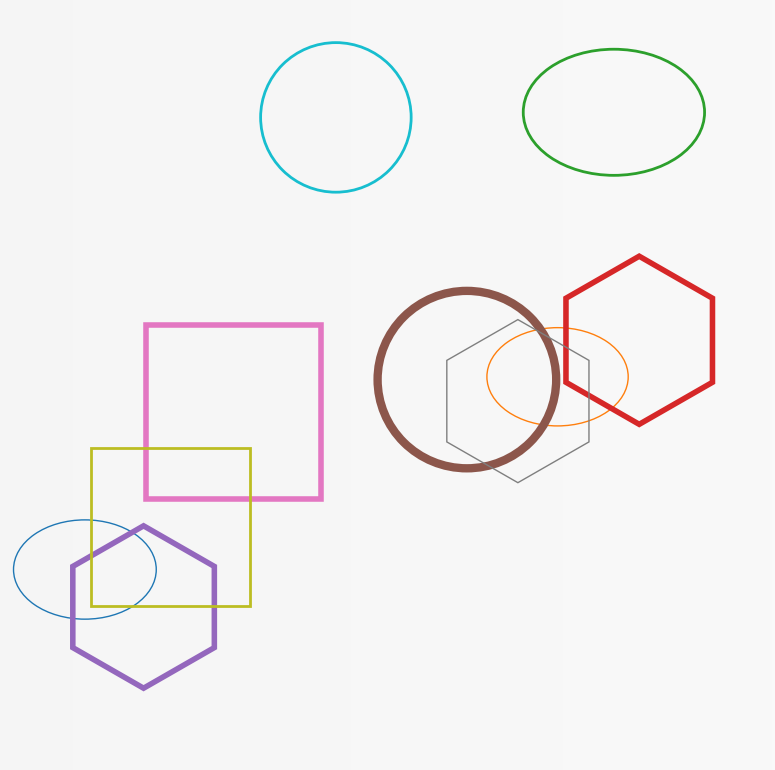[{"shape": "oval", "thickness": 0.5, "radius": 0.46, "center": [0.11, 0.26]}, {"shape": "oval", "thickness": 0.5, "radius": 0.46, "center": [0.719, 0.511]}, {"shape": "oval", "thickness": 1, "radius": 0.58, "center": [0.792, 0.854]}, {"shape": "hexagon", "thickness": 2, "radius": 0.55, "center": [0.825, 0.558]}, {"shape": "hexagon", "thickness": 2, "radius": 0.53, "center": [0.185, 0.212]}, {"shape": "circle", "thickness": 3, "radius": 0.58, "center": [0.602, 0.507]}, {"shape": "square", "thickness": 2, "radius": 0.56, "center": [0.301, 0.465]}, {"shape": "hexagon", "thickness": 0.5, "radius": 0.53, "center": [0.668, 0.479]}, {"shape": "square", "thickness": 1, "radius": 0.51, "center": [0.22, 0.315]}, {"shape": "circle", "thickness": 1, "radius": 0.49, "center": [0.433, 0.848]}]